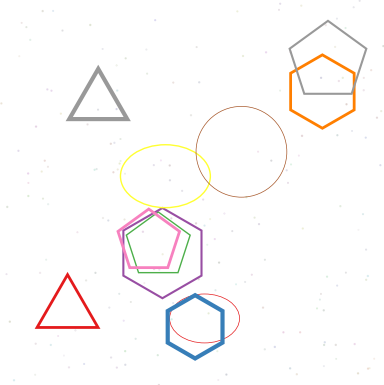[{"shape": "triangle", "thickness": 2, "radius": 0.46, "center": [0.175, 0.195]}, {"shape": "oval", "thickness": 0.5, "radius": 0.45, "center": [0.531, 0.173]}, {"shape": "hexagon", "thickness": 3, "radius": 0.41, "center": [0.507, 0.151]}, {"shape": "pentagon", "thickness": 1, "radius": 0.44, "center": [0.411, 0.362]}, {"shape": "hexagon", "thickness": 1.5, "radius": 0.59, "center": [0.422, 0.343]}, {"shape": "hexagon", "thickness": 2, "radius": 0.48, "center": [0.837, 0.762]}, {"shape": "oval", "thickness": 1, "radius": 0.58, "center": [0.43, 0.542]}, {"shape": "circle", "thickness": 0.5, "radius": 0.59, "center": [0.627, 0.606]}, {"shape": "pentagon", "thickness": 2, "radius": 0.42, "center": [0.386, 0.373]}, {"shape": "triangle", "thickness": 3, "radius": 0.43, "center": [0.255, 0.734]}, {"shape": "pentagon", "thickness": 1.5, "radius": 0.52, "center": [0.852, 0.841]}]